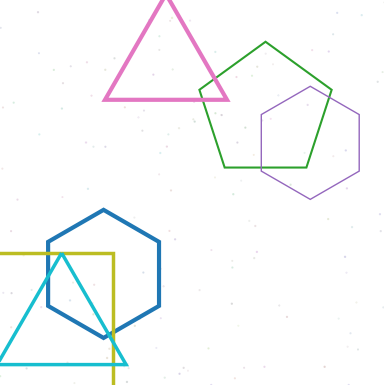[{"shape": "hexagon", "thickness": 3, "radius": 0.83, "center": [0.269, 0.289]}, {"shape": "pentagon", "thickness": 1.5, "radius": 0.9, "center": [0.69, 0.711]}, {"shape": "hexagon", "thickness": 1, "radius": 0.73, "center": [0.806, 0.629]}, {"shape": "triangle", "thickness": 3, "radius": 0.91, "center": [0.431, 0.832]}, {"shape": "square", "thickness": 2.5, "radius": 0.88, "center": [0.117, 0.167]}, {"shape": "triangle", "thickness": 2.5, "radius": 0.97, "center": [0.16, 0.15]}]